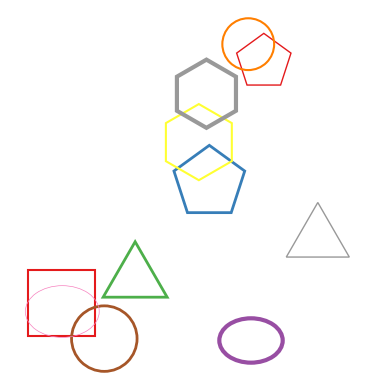[{"shape": "pentagon", "thickness": 1, "radius": 0.37, "center": [0.685, 0.839]}, {"shape": "square", "thickness": 1.5, "radius": 0.43, "center": [0.16, 0.213]}, {"shape": "pentagon", "thickness": 2, "radius": 0.48, "center": [0.544, 0.526]}, {"shape": "triangle", "thickness": 2, "radius": 0.48, "center": [0.351, 0.276]}, {"shape": "oval", "thickness": 3, "radius": 0.41, "center": [0.652, 0.116]}, {"shape": "circle", "thickness": 1.5, "radius": 0.34, "center": [0.645, 0.885]}, {"shape": "hexagon", "thickness": 1.5, "radius": 0.49, "center": [0.516, 0.631]}, {"shape": "circle", "thickness": 2, "radius": 0.43, "center": [0.271, 0.12]}, {"shape": "oval", "thickness": 0.5, "radius": 0.48, "center": [0.162, 0.191]}, {"shape": "hexagon", "thickness": 3, "radius": 0.44, "center": [0.536, 0.757]}, {"shape": "triangle", "thickness": 1, "radius": 0.47, "center": [0.825, 0.38]}]